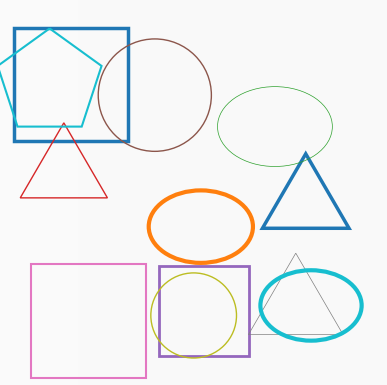[{"shape": "square", "thickness": 2.5, "radius": 0.74, "center": [0.184, 0.78]}, {"shape": "triangle", "thickness": 2.5, "radius": 0.64, "center": [0.789, 0.472]}, {"shape": "oval", "thickness": 3, "radius": 0.67, "center": [0.518, 0.411]}, {"shape": "oval", "thickness": 0.5, "radius": 0.74, "center": [0.71, 0.671]}, {"shape": "triangle", "thickness": 1, "radius": 0.65, "center": [0.165, 0.551]}, {"shape": "square", "thickness": 2, "radius": 0.58, "center": [0.527, 0.191]}, {"shape": "circle", "thickness": 1, "radius": 0.73, "center": [0.399, 0.753]}, {"shape": "square", "thickness": 1.5, "radius": 0.74, "center": [0.229, 0.165]}, {"shape": "triangle", "thickness": 0.5, "radius": 0.7, "center": [0.763, 0.201]}, {"shape": "circle", "thickness": 1, "radius": 0.55, "center": [0.5, 0.181]}, {"shape": "pentagon", "thickness": 1.5, "radius": 0.7, "center": [0.128, 0.785]}, {"shape": "oval", "thickness": 3, "radius": 0.65, "center": [0.803, 0.207]}]